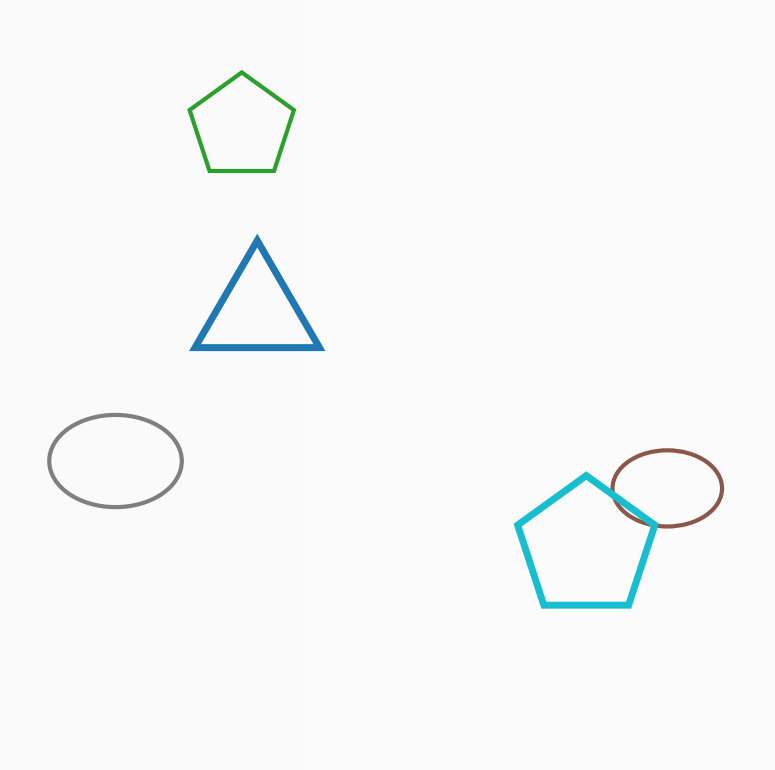[{"shape": "triangle", "thickness": 2.5, "radius": 0.46, "center": [0.332, 0.595]}, {"shape": "pentagon", "thickness": 1.5, "radius": 0.35, "center": [0.312, 0.835]}, {"shape": "oval", "thickness": 1.5, "radius": 0.35, "center": [0.861, 0.366]}, {"shape": "oval", "thickness": 1.5, "radius": 0.43, "center": [0.149, 0.401]}, {"shape": "pentagon", "thickness": 2.5, "radius": 0.47, "center": [0.756, 0.289]}]